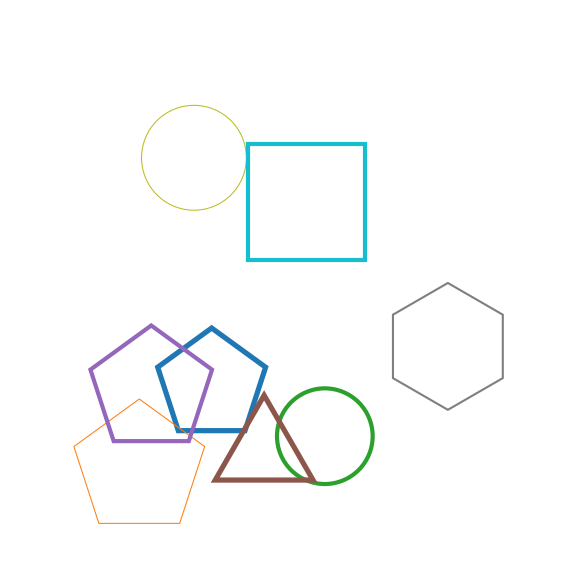[{"shape": "pentagon", "thickness": 2.5, "radius": 0.49, "center": [0.366, 0.333]}, {"shape": "pentagon", "thickness": 0.5, "radius": 0.6, "center": [0.241, 0.189]}, {"shape": "circle", "thickness": 2, "radius": 0.41, "center": [0.562, 0.244]}, {"shape": "pentagon", "thickness": 2, "radius": 0.55, "center": [0.262, 0.325]}, {"shape": "triangle", "thickness": 2.5, "radius": 0.49, "center": [0.457, 0.217]}, {"shape": "hexagon", "thickness": 1, "radius": 0.55, "center": [0.776, 0.399]}, {"shape": "circle", "thickness": 0.5, "radius": 0.45, "center": [0.336, 0.726]}, {"shape": "square", "thickness": 2, "radius": 0.5, "center": [0.531, 0.649]}]